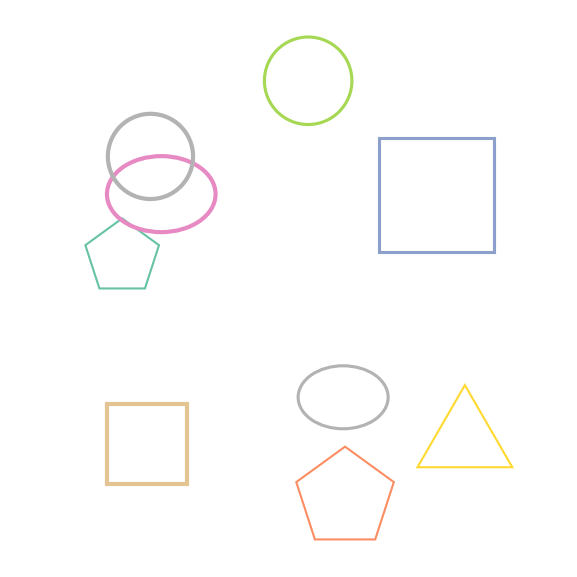[{"shape": "pentagon", "thickness": 1, "radius": 0.34, "center": [0.212, 0.554]}, {"shape": "pentagon", "thickness": 1, "radius": 0.44, "center": [0.597, 0.137]}, {"shape": "square", "thickness": 1.5, "radius": 0.5, "center": [0.756, 0.661]}, {"shape": "oval", "thickness": 2, "radius": 0.47, "center": [0.279, 0.663]}, {"shape": "circle", "thickness": 1.5, "radius": 0.38, "center": [0.534, 0.859]}, {"shape": "triangle", "thickness": 1, "radius": 0.47, "center": [0.805, 0.237]}, {"shape": "square", "thickness": 2, "radius": 0.35, "center": [0.254, 0.23]}, {"shape": "oval", "thickness": 1.5, "radius": 0.39, "center": [0.594, 0.311]}, {"shape": "circle", "thickness": 2, "radius": 0.37, "center": [0.261, 0.728]}]